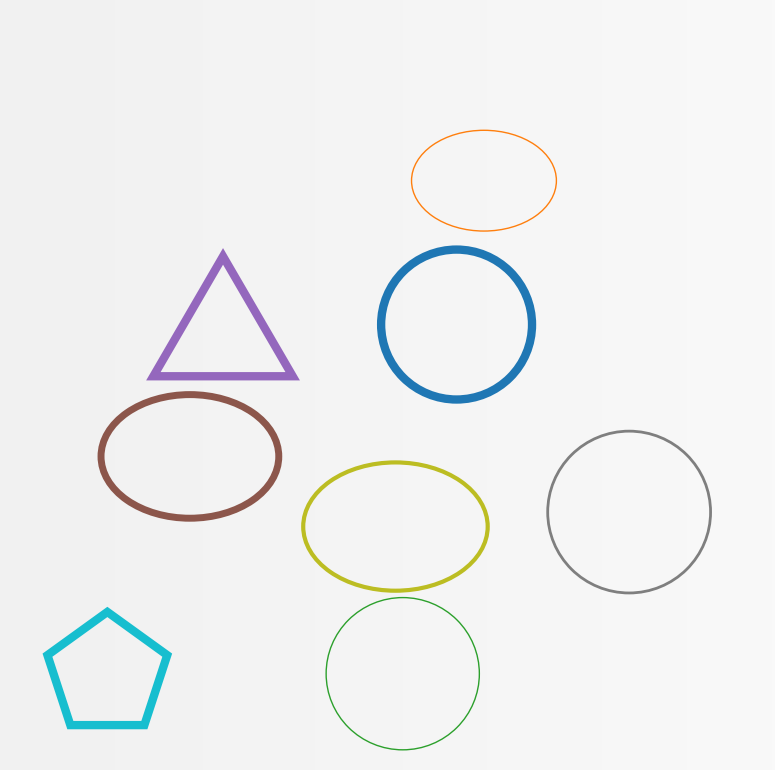[{"shape": "circle", "thickness": 3, "radius": 0.49, "center": [0.589, 0.579]}, {"shape": "oval", "thickness": 0.5, "radius": 0.47, "center": [0.624, 0.765]}, {"shape": "circle", "thickness": 0.5, "radius": 0.49, "center": [0.52, 0.125]}, {"shape": "triangle", "thickness": 3, "radius": 0.52, "center": [0.288, 0.563]}, {"shape": "oval", "thickness": 2.5, "radius": 0.57, "center": [0.245, 0.407]}, {"shape": "circle", "thickness": 1, "radius": 0.53, "center": [0.812, 0.335]}, {"shape": "oval", "thickness": 1.5, "radius": 0.6, "center": [0.51, 0.316]}, {"shape": "pentagon", "thickness": 3, "radius": 0.41, "center": [0.139, 0.124]}]